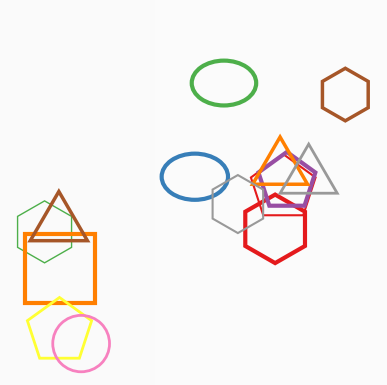[{"shape": "hexagon", "thickness": 3, "radius": 0.44, "center": [0.71, 0.406]}, {"shape": "pentagon", "thickness": 1.5, "radius": 0.44, "center": [0.731, 0.512]}, {"shape": "oval", "thickness": 3, "radius": 0.43, "center": [0.503, 0.541]}, {"shape": "hexagon", "thickness": 1, "radius": 0.4, "center": [0.115, 0.398]}, {"shape": "oval", "thickness": 3, "radius": 0.42, "center": [0.578, 0.784]}, {"shape": "pentagon", "thickness": 3, "radius": 0.39, "center": [0.74, 0.528]}, {"shape": "triangle", "thickness": 2.5, "radius": 0.41, "center": [0.723, 0.562]}, {"shape": "square", "thickness": 3, "radius": 0.45, "center": [0.155, 0.303]}, {"shape": "pentagon", "thickness": 2, "radius": 0.44, "center": [0.154, 0.14]}, {"shape": "hexagon", "thickness": 2.5, "radius": 0.34, "center": [0.891, 0.754]}, {"shape": "triangle", "thickness": 2.5, "radius": 0.43, "center": [0.152, 0.417]}, {"shape": "circle", "thickness": 2, "radius": 0.37, "center": [0.209, 0.108]}, {"shape": "hexagon", "thickness": 1.5, "radius": 0.38, "center": [0.614, 0.47]}, {"shape": "triangle", "thickness": 2, "radius": 0.42, "center": [0.797, 0.541]}]